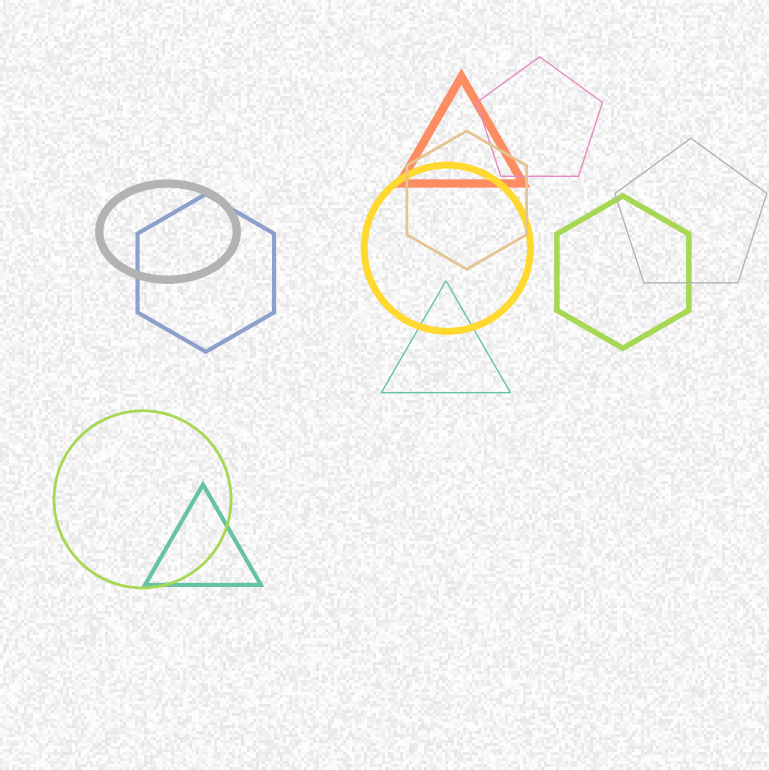[{"shape": "triangle", "thickness": 0.5, "radius": 0.48, "center": [0.579, 0.538]}, {"shape": "triangle", "thickness": 1.5, "radius": 0.43, "center": [0.264, 0.284]}, {"shape": "triangle", "thickness": 3, "radius": 0.46, "center": [0.599, 0.808]}, {"shape": "hexagon", "thickness": 1.5, "radius": 0.51, "center": [0.267, 0.645]}, {"shape": "pentagon", "thickness": 0.5, "radius": 0.43, "center": [0.701, 0.84]}, {"shape": "hexagon", "thickness": 2, "radius": 0.49, "center": [0.809, 0.647]}, {"shape": "circle", "thickness": 1, "radius": 0.58, "center": [0.185, 0.351]}, {"shape": "circle", "thickness": 2.5, "radius": 0.54, "center": [0.581, 0.678]}, {"shape": "hexagon", "thickness": 1, "radius": 0.45, "center": [0.606, 0.74]}, {"shape": "pentagon", "thickness": 0.5, "radius": 0.52, "center": [0.897, 0.717]}, {"shape": "oval", "thickness": 3, "radius": 0.45, "center": [0.218, 0.699]}]